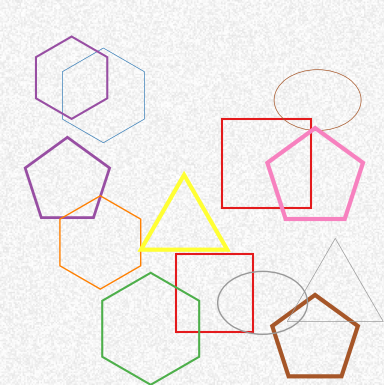[{"shape": "square", "thickness": 1.5, "radius": 0.5, "center": [0.558, 0.239]}, {"shape": "square", "thickness": 1.5, "radius": 0.58, "center": [0.692, 0.575]}, {"shape": "hexagon", "thickness": 0.5, "radius": 0.62, "center": [0.269, 0.752]}, {"shape": "hexagon", "thickness": 1.5, "radius": 0.73, "center": [0.391, 0.146]}, {"shape": "pentagon", "thickness": 2, "radius": 0.58, "center": [0.175, 0.528]}, {"shape": "hexagon", "thickness": 1.5, "radius": 0.53, "center": [0.186, 0.798]}, {"shape": "hexagon", "thickness": 1, "radius": 0.61, "center": [0.261, 0.37]}, {"shape": "triangle", "thickness": 3, "radius": 0.65, "center": [0.478, 0.416]}, {"shape": "pentagon", "thickness": 3, "radius": 0.58, "center": [0.818, 0.117]}, {"shape": "oval", "thickness": 0.5, "radius": 0.56, "center": [0.825, 0.74]}, {"shape": "pentagon", "thickness": 3, "radius": 0.65, "center": [0.819, 0.537]}, {"shape": "oval", "thickness": 1, "radius": 0.58, "center": [0.682, 0.213]}, {"shape": "triangle", "thickness": 0.5, "radius": 0.72, "center": [0.871, 0.237]}]